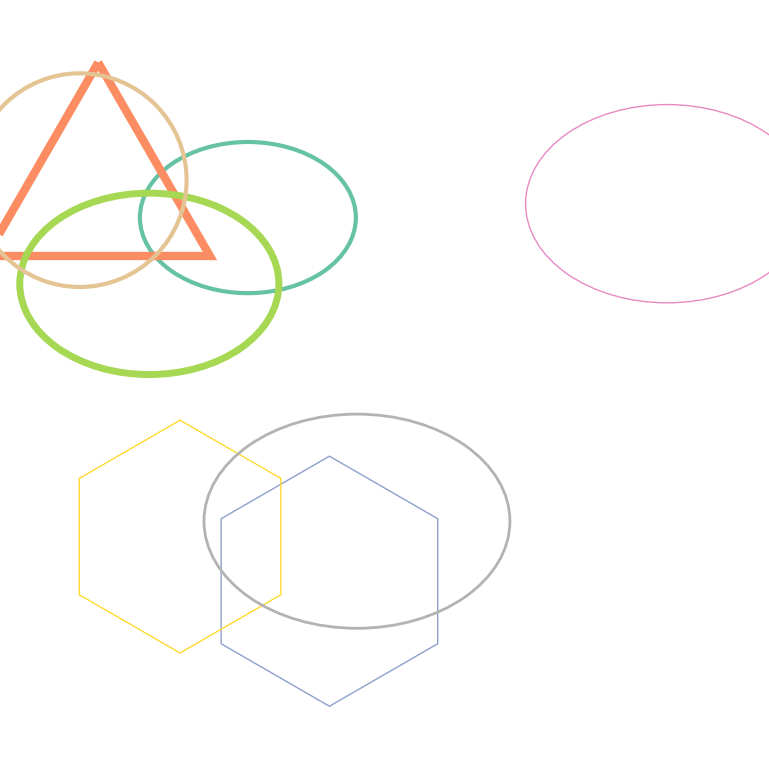[{"shape": "oval", "thickness": 1.5, "radius": 0.7, "center": [0.322, 0.717]}, {"shape": "triangle", "thickness": 3, "radius": 0.84, "center": [0.128, 0.751]}, {"shape": "hexagon", "thickness": 0.5, "radius": 0.81, "center": [0.428, 0.245]}, {"shape": "oval", "thickness": 0.5, "radius": 0.92, "center": [0.866, 0.735]}, {"shape": "oval", "thickness": 2.5, "radius": 0.84, "center": [0.194, 0.631]}, {"shape": "hexagon", "thickness": 0.5, "radius": 0.76, "center": [0.234, 0.303]}, {"shape": "circle", "thickness": 1.5, "radius": 0.69, "center": [0.104, 0.766]}, {"shape": "oval", "thickness": 1, "radius": 0.99, "center": [0.464, 0.323]}]